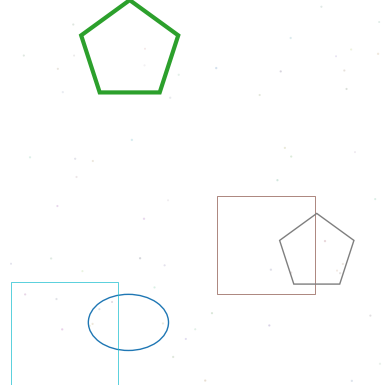[{"shape": "oval", "thickness": 1, "radius": 0.52, "center": [0.334, 0.163]}, {"shape": "pentagon", "thickness": 3, "radius": 0.66, "center": [0.337, 0.867]}, {"shape": "square", "thickness": 0.5, "radius": 0.64, "center": [0.691, 0.363]}, {"shape": "pentagon", "thickness": 1, "radius": 0.51, "center": [0.823, 0.344]}, {"shape": "square", "thickness": 0.5, "radius": 0.69, "center": [0.168, 0.129]}]